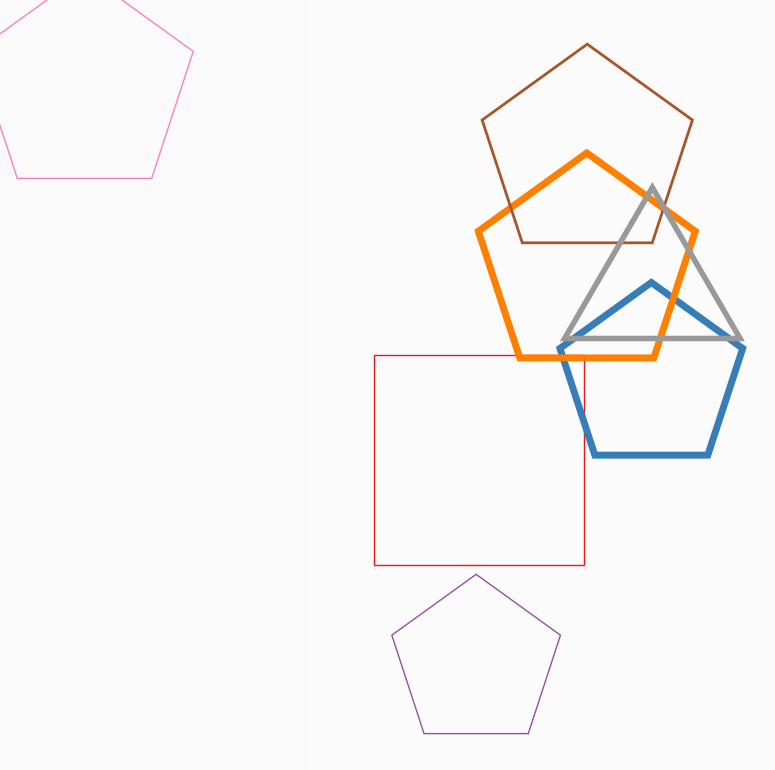[{"shape": "square", "thickness": 0.5, "radius": 0.68, "center": [0.618, 0.403]}, {"shape": "pentagon", "thickness": 2.5, "radius": 0.62, "center": [0.84, 0.509]}, {"shape": "pentagon", "thickness": 0.5, "radius": 0.57, "center": [0.614, 0.14]}, {"shape": "pentagon", "thickness": 2.5, "radius": 0.74, "center": [0.757, 0.654]}, {"shape": "pentagon", "thickness": 1, "radius": 0.71, "center": [0.758, 0.8]}, {"shape": "pentagon", "thickness": 0.5, "radius": 0.74, "center": [0.109, 0.888]}, {"shape": "triangle", "thickness": 2, "radius": 0.65, "center": [0.842, 0.626]}]